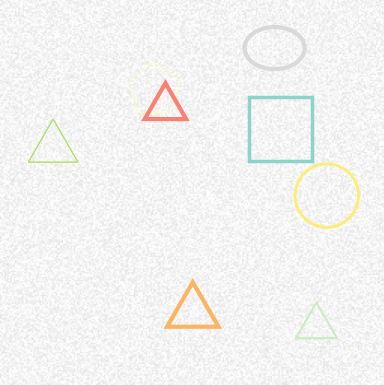[{"shape": "square", "thickness": 2.5, "radius": 0.41, "center": [0.729, 0.665]}, {"shape": "pentagon", "thickness": 0.5, "radius": 0.36, "center": [0.401, 0.766]}, {"shape": "triangle", "thickness": 3, "radius": 0.31, "center": [0.43, 0.722]}, {"shape": "triangle", "thickness": 3, "radius": 0.39, "center": [0.501, 0.19]}, {"shape": "triangle", "thickness": 1, "radius": 0.37, "center": [0.138, 0.616]}, {"shape": "oval", "thickness": 3, "radius": 0.39, "center": [0.713, 0.875]}, {"shape": "triangle", "thickness": 1.5, "radius": 0.31, "center": [0.822, 0.152]}, {"shape": "circle", "thickness": 2, "radius": 0.41, "center": [0.849, 0.492]}]